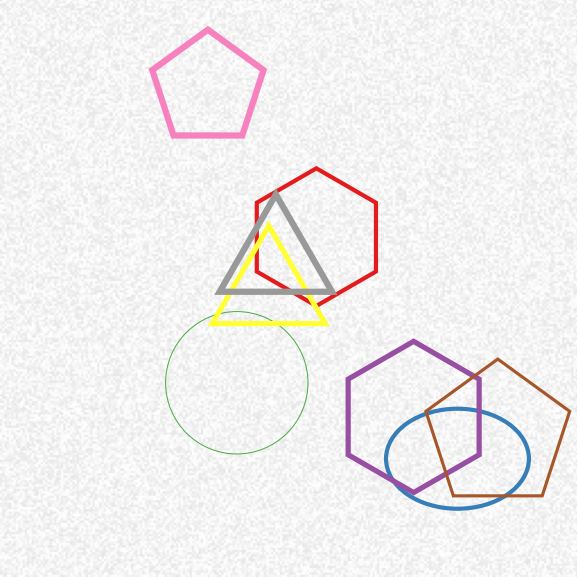[{"shape": "hexagon", "thickness": 2, "radius": 0.6, "center": [0.548, 0.589]}, {"shape": "oval", "thickness": 2, "radius": 0.62, "center": [0.792, 0.205]}, {"shape": "circle", "thickness": 0.5, "radius": 0.62, "center": [0.41, 0.336]}, {"shape": "hexagon", "thickness": 2.5, "radius": 0.65, "center": [0.716, 0.277]}, {"shape": "triangle", "thickness": 2.5, "radius": 0.56, "center": [0.465, 0.495]}, {"shape": "pentagon", "thickness": 1.5, "radius": 0.65, "center": [0.862, 0.246]}, {"shape": "pentagon", "thickness": 3, "radius": 0.51, "center": [0.36, 0.846]}, {"shape": "triangle", "thickness": 3, "radius": 0.56, "center": [0.478, 0.55]}]